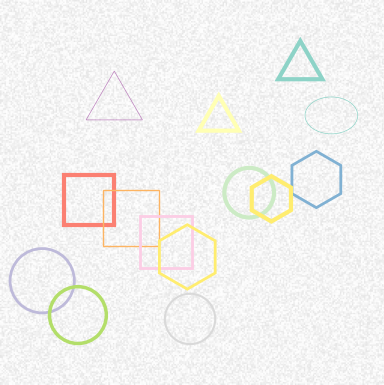[{"shape": "oval", "thickness": 0.5, "radius": 0.34, "center": [0.861, 0.7]}, {"shape": "triangle", "thickness": 3, "radius": 0.33, "center": [0.78, 0.827]}, {"shape": "triangle", "thickness": 3, "radius": 0.3, "center": [0.568, 0.691]}, {"shape": "circle", "thickness": 2, "radius": 0.42, "center": [0.11, 0.271]}, {"shape": "square", "thickness": 3, "radius": 0.33, "center": [0.232, 0.481]}, {"shape": "hexagon", "thickness": 2, "radius": 0.37, "center": [0.822, 0.534]}, {"shape": "square", "thickness": 1, "radius": 0.36, "center": [0.339, 0.434]}, {"shape": "circle", "thickness": 2.5, "radius": 0.37, "center": [0.202, 0.182]}, {"shape": "square", "thickness": 2, "radius": 0.34, "center": [0.431, 0.37]}, {"shape": "circle", "thickness": 1.5, "radius": 0.33, "center": [0.494, 0.172]}, {"shape": "triangle", "thickness": 0.5, "radius": 0.42, "center": [0.297, 0.731]}, {"shape": "circle", "thickness": 3, "radius": 0.32, "center": [0.647, 0.5]}, {"shape": "hexagon", "thickness": 3, "radius": 0.29, "center": [0.705, 0.484]}, {"shape": "hexagon", "thickness": 2, "radius": 0.42, "center": [0.486, 0.333]}]